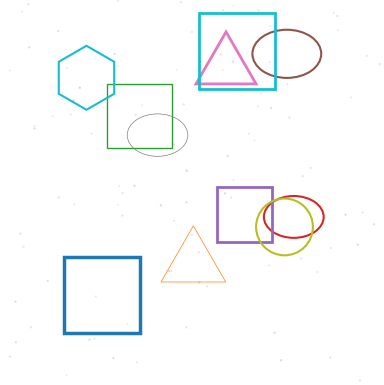[{"shape": "square", "thickness": 2.5, "radius": 0.49, "center": [0.264, 0.233]}, {"shape": "triangle", "thickness": 0.5, "radius": 0.49, "center": [0.502, 0.316]}, {"shape": "square", "thickness": 1, "radius": 0.42, "center": [0.362, 0.698]}, {"shape": "oval", "thickness": 1.5, "radius": 0.39, "center": [0.763, 0.437]}, {"shape": "square", "thickness": 2, "radius": 0.36, "center": [0.635, 0.443]}, {"shape": "oval", "thickness": 1.5, "radius": 0.45, "center": [0.745, 0.86]}, {"shape": "triangle", "thickness": 2, "radius": 0.45, "center": [0.587, 0.827]}, {"shape": "oval", "thickness": 0.5, "radius": 0.39, "center": [0.409, 0.649]}, {"shape": "circle", "thickness": 1.5, "radius": 0.37, "center": [0.739, 0.411]}, {"shape": "square", "thickness": 2, "radius": 0.49, "center": [0.616, 0.868]}, {"shape": "hexagon", "thickness": 1.5, "radius": 0.42, "center": [0.225, 0.798]}]